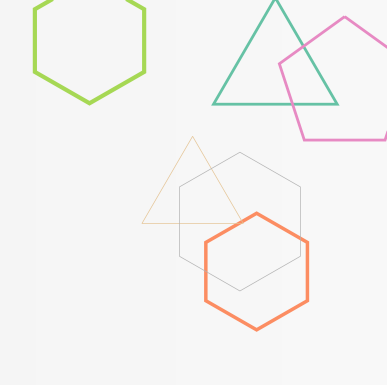[{"shape": "triangle", "thickness": 2, "radius": 0.92, "center": [0.711, 0.821]}, {"shape": "hexagon", "thickness": 2.5, "radius": 0.76, "center": [0.662, 0.295]}, {"shape": "pentagon", "thickness": 2, "radius": 0.89, "center": [0.889, 0.78]}, {"shape": "hexagon", "thickness": 3, "radius": 0.81, "center": [0.231, 0.895]}, {"shape": "triangle", "thickness": 0.5, "radius": 0.76, "center": [0.497, 0.495]}, {"shape": "hexagon", "thickness": 0.5, "radius": 0.9, "center": [0.619, 0.424]}]